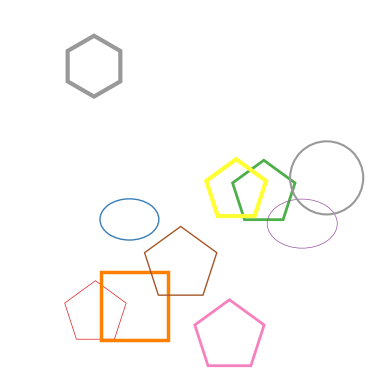[{"shape": "pentagon", "thickness": 0.5, "radius": 0.42, "center": [0.248, 0.187]}, {"shape": "oval", "thickness": 1, "radius": 0.38, "center": [0.336, 0.43]}, {"shape": "pentagon", "thickness": 2, "radius": 0.43, "center": [0.685, 0.498]}, {"shape": "oval", "thickness": 0.5, "radius": 0.45, "center": [0.785, 0.419]}, {"shape": "square", "thickness": 2.5, "radius": 0.44, "center": [0.349, 0.206]}, {"shape": "pentagon", "thickness": 3, "radius": 0.41, "center": [0.613, 0.505]}, {"shape": "pentagon", "thickness": 1, "radius": 0.49, "center": [0.469, 0.313]}, {"shape": "pentagon", "thickness": 2, "radius": 0.47, "center": [0.596, 0.127]}, {"shape": "hexagon", "thickness": 3, "radius": 0.4, "center": [0.244, 0.828]}, {"shape": "circle", "thickness": 1.5, "radius": 0.47, "center": [0.848, 0.538]}]